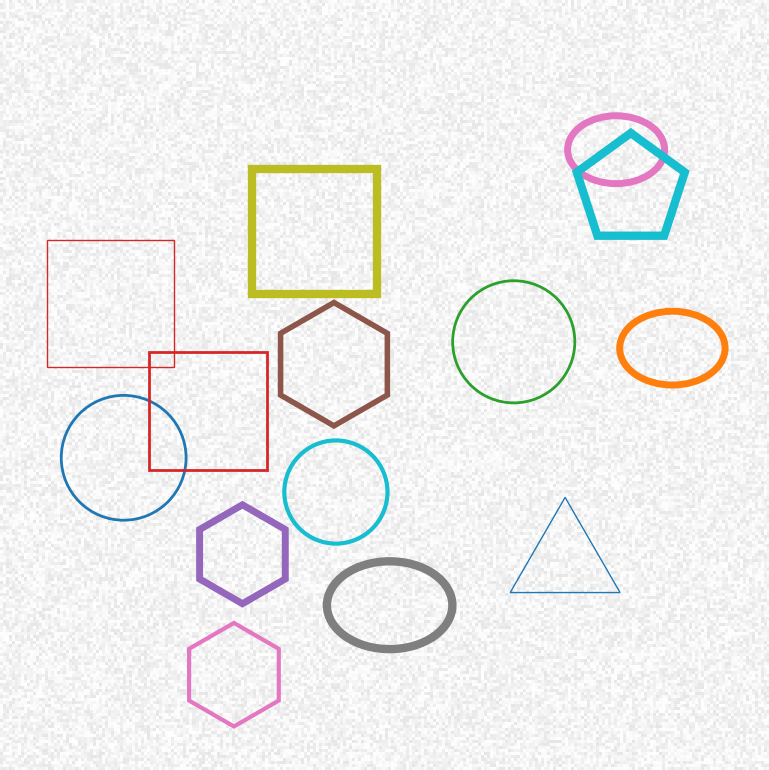[{"shape": "triangle", "thickness": 0.5, "radius": 0.41, "center": [0.734, 0.272]}, {"shape": "circle", "thickness": 1, "radius": 0.41, "center": [0.161, 0.405]}, {"shape": "oval", "thickness": 2.5, "radius": 0.34, "center": [0.873, 0.548]}, {"shape": "circle", "thickness": 1, "radius": 0.4, "center": [0.667, 0.556]}, {"shape": "square", "thickness": 1, "radius": 0.38, "center": [0.271, 0.467]}, {"shape": "square", "thickness": 0.5, "radius": 0.41, "center": [0.144, 0.605]}, {"shape": "hexagon", "thickness": 2.5, "radius": 0.32, "center": [0.315, 0.28]}, {"shape": "hexagon", "thickness": 2, "radius": 0.4, "center": [0.434, 0.527]}, {"shape": "oval", "thickness": 2.5, "radius": 0.31, "center": [0.8, 0.806]}, {"shape": "hexagon", "thickness": 1.5, "radius": 0.34, "center": [0.304, 0.124]}, {"shape": "oval", "thickness": 3, "radius": 0.41, "center": [0.506, 0.214]}, {"shape": "square", "thickness": 3, "radius": 0.41, "center": [0.409, 0.699]}, {"shape": "pentagon", "thickness": 3, "radius": 0.37, "center": [0.819, 0.754]}, {"shape": "circle", "thickness": 1.5, "radius": 0.33, "center": [0.436, 0.361]}]